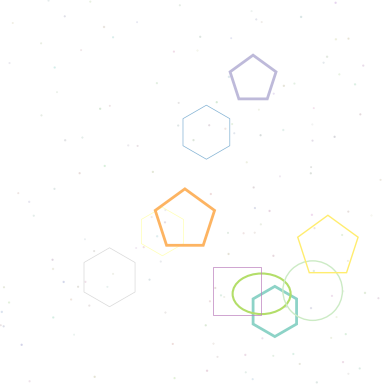[{"shape": "hexagon", "thickness": 2, "radius": 0.33, "center": [0.714, 0.191]}, {"shape": "hexagon", "thickness": 0.5, "radius": 0.31, "center": [0.422, 0.399]}, {"shape": "pentagon", "thickness": 2, "radius": 0.31, "center": [0.657, 0.794]}, {"shape": "hexagon", "thickness": 0.5, "radius": 0.35, "center": [0.536, 0.657]}, {"shape": "pentagon", "thickness": 2, "radius": 0.41, "center": [0.48, 0.428]}, {"shape": "oval", "thickness": 1.5, "radius": 0.38, "center": [0.68, 0.237]}, {"shape": "hexagon", "thickness": 0.5, "radius": 0.38, "center": [0.285, 0.28]}, {"shape": "square", "thickness": 0.5, "radius": 0.31, "center": [0.615, 0.244]}, {"shape": "circle", "thickness": 1, "radius": 0.39, "center": [0.812, 0.245]}, {"shape": "pentagon", "thickness": 1, "radius": 0.41, "center": [0.852, 0.358]}]